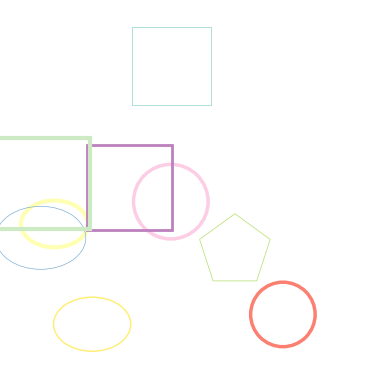[{"shape": "square", "thickness": 0.5, "radius": 0.51, "center": [0.445, 0.829]}, {"shape": "oval", "thickness": 3, "radius": 0.43, "center": [0.141, 0.418]}, {"shape": "circle", "thickness": 2.5, "radius": 0.42, "center": [0.735, 0.183]}, {"shape": "oval", "thickness": 0.5, "radius": 0.58, "center": [0.106, 0.382]}, {"shape": "pentagon", "thickness": 0.5, "radius": 0.48, "center": [0.61, 0.348]}, {"shape": "circle", "thickness": 2.5, "radius": 0.48, "center": [0.444, 0.476]}, {"shape": "square", "thickness": 2, "radius": 0.55, "center": [0.336, 0.513]}, {"shape": "square", "thickness": 3, "radius": 0.59, "center": [0.115, 0.523]}, {"shape": "oval", "thickness": 1, "radius": 0.5, "center": [0.239, 0.158]}]